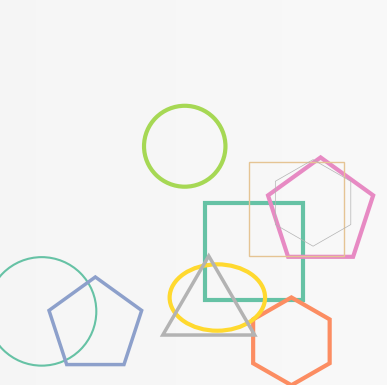[{"shape": "square", "thickness": 3, "radius": 0.63, "center": [0.655, 0.347]}, {"shape": "circle", "thickness": 1.5, "radius": 0.7, "center": [0.108, 0.191]}, {"shape": "hexagon", "thickness": 3, "radius": 0.57, "center": [0.752, 0.113]}, {"shape": "pentagon", "thickness": 2.5, "radius": 0.63, "center": [0.246, 0.155]}, {"shape": "pentagon", "thickness": 3, "radius": 0.71, "center": [0.827, 0.448]}, {"shape": "circle", "thickness": 3, "radius": 0.53, "center": [0.477, 0.62]}, {"shape": "oval", "thickness": 3, "radius": 0.62, "center": [0.561, 0.227]}, {"shape": "square", "thickness": 1, "radius": 0.61, "center": [0.766, 0.456]}, {"shape": "triangle", "thickness": 2.5, "radius": 0.68, "center": [0.539, 0.198]}, {"shape": "hexagon", "thickness": 0.5, "radius": 0.56, "center": [0.808, 0.473]}]